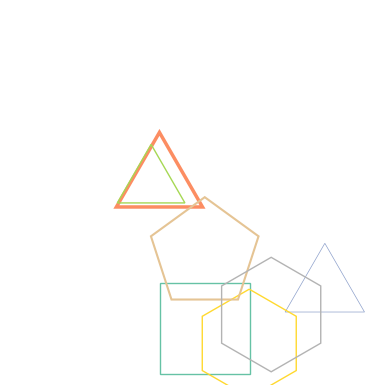[{"shape": "square", "thickness": 1, "radius": 0.59, "center": [0.533, 0.147]}, {"shape": "triangle", "thickness": 2.5, "radius": 0.65, "center": [0.414, 0.527]}, {"shape": "triangle", "thickness": 0.5, "radius": 0.6, "center": [0.844, 0.249]}, {"shape": "triangle", "thickness": 1, "radius": 0.51, "center": [0.393, 0.524]}, {"shape": "hexagon", "thickness": 1, "radius": 0.7, "center": [0.647, 0.108]}, {"shape": "pentagon", "thickness": 1.5, "radius": 0.73, "center": [0.532, 0.341]}, {"shape": "hexagon", "thickness": 1, "radius": 0.74, "center": [0.704, 0.183]}]